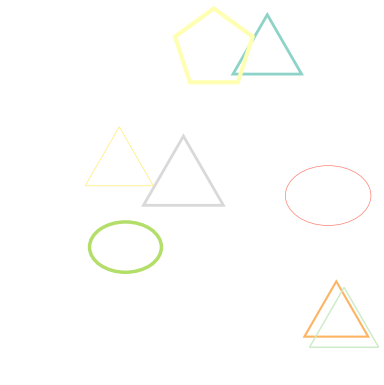[{"shape": "triangle", "thickness": 2, "radius": 0.51, "center": [0.694, 0.859]}, {"shape": "pentagon", "thickness": 3, "radius": 0.53, "center": [0.555, 0.872]}, {"shape": "oval", "thickness": 0.5, "radius": 0.56, "center": [0.852, 0.492]}, {"shape": "triangle", "thickness": 1.5, "radius": 0.48, "center": [0.874, 0.173]}, {"shape": "oval", "thickness": 2.5, "radius": 0.47, "center": [0.326, 0.358]}, {"shape": "triangle", "thickness": 2, "radius": 0.6, "center": [0.476, 0.527]}, {"shape": "triangle", "thickness": 1, "radius": 0.52, "center": [0.894, 0.15]}, {"shape": "triangle", "thickness": 0.5, "radius": 0.51, "center": [0.31, 0.569]}]